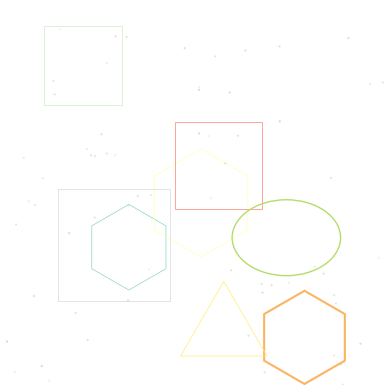[{"shape": "hexagon", "thickness": 0.5, "radius": 0.56, "center": [0.335, 0.358]}, {"shape": "hexagon", "thickness": 0.5, "radius": 0.7, "center": [0.522, 0.473]}, {"shape": "square", "thickness": 0.5, "radius": 0.56, "center": [0.567, 0.57]}, {"shape": "hexagon", "thickness": 1.5, "radius": 0.61, "center": [0.791, 0.124]}, {"shape": "oval", "thickness": 1, "radius": 0.7, "center": [0.744, 0.383]}, {"shape": "square", "thickness": 0.5, "radius": 0.73, "center": [0.296, 0.363]}, {"shape": "square", "thickness": 0.5, "radius": 0.51, "center": [0.216, 0.83]}, {"shape": "triangle", "thickness": 0.5, "radius": 0.65, "center": [0.581, 0.14]}]